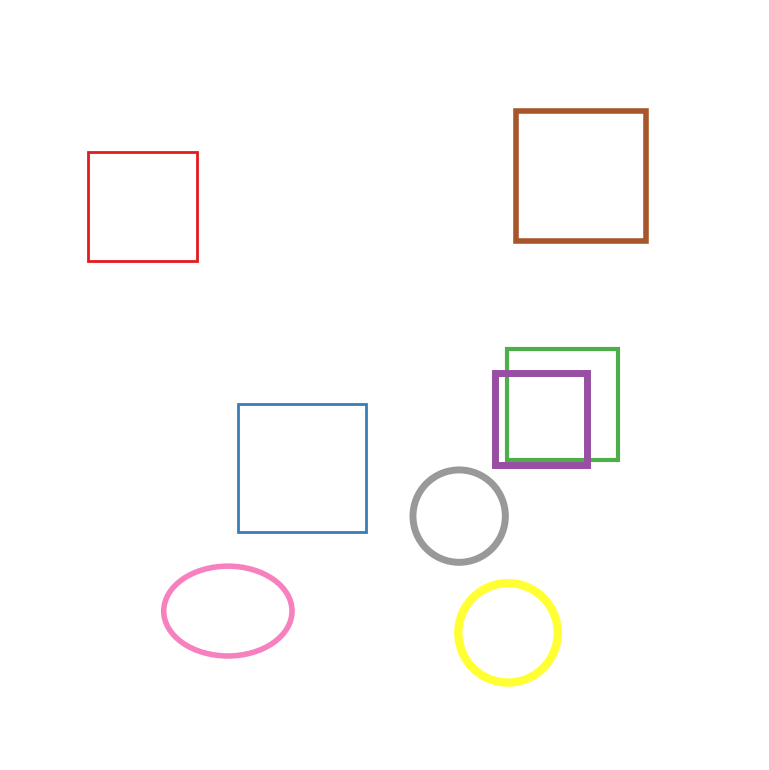[{"shape": "square", "thickness": 1, "radius": 0.35, "center": [0.185, 0.731]}, {"shape": "square", "thickness": 1, "radius": 0.42, "center": [0.392, 0.392]}, {"shape": "square", "thickness": 1.5, "radius": 0.36, "center": [0.73, 0.475]}, {"shape": "square", "thickness": 2.5, "radius": 0.3, "center": [0.703, 0.456]}, {"shape": "circle", "thickness": 3, "radius": 0.32, "center": [0.66, 0.178]}, {"shape": "square", "thickness": 2, "radius": 0.42, "center": [0.754, 0.772]}, {"shape": "oval", "thickness": 2, "radius": 0.42, "center": [0.296, 0.206]}, {"shape": "circle", "thickness": 2.5, "radius": 0.3, "center": [0.596, 0.33]}]